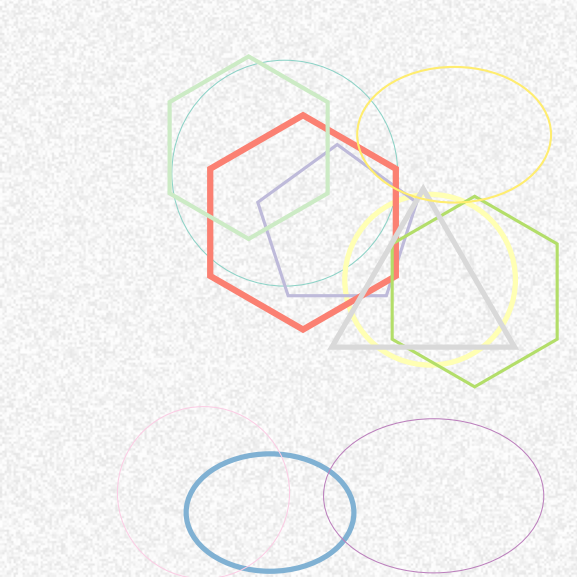[{"shape": "circle", "thickness": 0.5, "radius": 0.98, "center": [0.493, 0.699]}, {"shape": "circle", "thickness": 2.5, "radius": 0.74, "center": [0.745, 0.515]}, {"shape": "pentagon", "thickness": 1.5, "radius": 0.72, "center": [0.584, 0.604]}, {"shape": "hexagon", "thickness": 3, "radius": 0.93, "center": [0.525, 0.614]}, {"shape": "oval", "thickness": 2.5, "radius": 0.73, "center": [0.468, 0.112]}, {"shape": "hexagon", "thickness": 1.5, "radius": 0.82, "center": [0.822, 0.494]}, {"shape": "circle", "thickness": 0.5, "radius": 0.75, "center": [0.352, 0.146]}, {"shape": "triangle", "thickness": 2.5, "radius": 0.91, "center": [0.733, 0.489]}, {"shape": "oval", "thickness": 0.5, "radius": 0.95, "center": [0.751, 0.141]}, {"shape": "hexagon", "thickness": 2, "radius": 0.79, "center": [0.431, 0.743]}, {"shape": "oval", "thickness": 1, "radius": 0.84, "center": [0.786, 0.766]}]